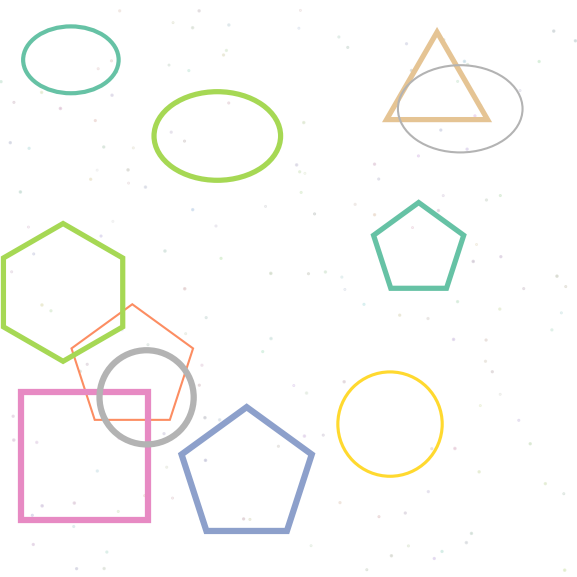[{"shape": "pentagon", "thickness": 2.5, "radius": 0.41, "center": [0.725, 0.566]}, {"shape": "oval", "thickness": 2, "radius": 0.41, "center": [0.123, 0.896]}, {"shape": "pentagon", "thickness": 1, "radius": 0.55, "center": [0.229, 0.362]}, {"shape": "pentagon", "thickness": 3, "radius": 0.59, "center": [0.427, 0.176]}, {"shape": "square", "thickness": 3, "radius": 0.55, "center": [0.146, 0.21]}, {"shape": "oval", "thickness": 2.5, "radius": 0.55, "center": [0.376, 0.764]}, {"shape": "hexagon", "thickness": 2.5, "radius": 0.6, "center": [0.109, 0.493]}, {"shape": "circle", "thickness": 1.5, "radius": 0.45, "center": [0.675, 0.265]}, {"shape": "triangle", "thickness": 2.5, "radius": 0.51, "center": [0.757, 0.843]}, {"shape": "oval", "thickness": 1, "radius": 0.54, "center": [0.797, 0.811]}, {"shape": "circle", "thickness": 3, "radius": 0.41, "center": [0.254, 0.311]}]